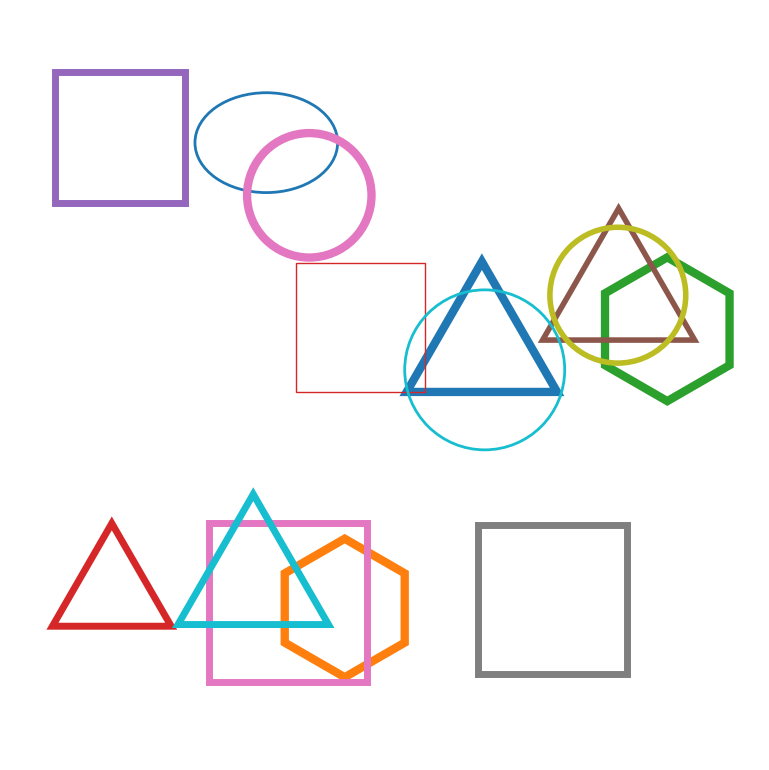[{"shape": "oval", "thickness": 1, "radius": 0.46, "center": [0.346, 0.815]}, {"shape": "triangle", "thickness": 3, "radius": 0.56, "center": [0.626, 0.547]}, {"shape": "hexagon", "thickness": 3, "radius": 0.45, "center": [0.448, 0.21]}, {"shape": "hexagon", "thickness": 3, "radius": 0.47, "center": [0.867, 0.572]}, {"shape": "triangle", "thickness": 2.5, "radius": 0.45, "center": [0.145, 0.231]}, {"shape": "square", "thickness": 0.5, "radius": 0.42, "center": [0.468, 0.575]}, {"shape": "square", "thickness": 2.5, "radius": 0.42, "center": [0.156, 0.821]}, {"shape": "triangle", "thickness": 2, "radius": 0.57, "center": [0.803, 0.615]}, {"shape": "circle", "thickness": 3, "radius": 0.4, "center": [0.402, 0.746]}, {"shape": "square", "thickness": 2.5, "radius": 0.52, "center": [0.374, 0.218]}, {"shape": "square", "thickness": 2.5, "radius": 0.48, "center": [0.718, 0.222]}, {"shape": "circle", "thickness": 2, "radius": 0.44, "center": [0.802, 0.617]}, {"shape": "circle", "thickness": 1, "radius": 0.52, "center": [0.629, 0.52]}, {"shape": "triangle", "thickness": 2.5, "radius": 0.56, "center": [0.329, 0.245]}]